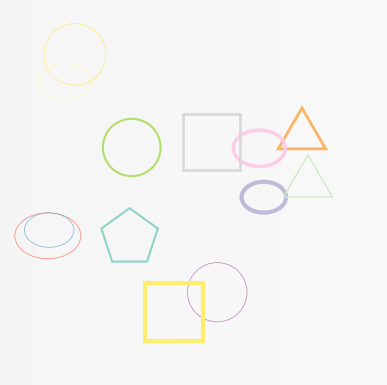[{"shape": "pentagon", "thickness": 1.5, "radius": 0.38, "center": [0.334, 0.383]}, {"shape": "oval", "thickness": 0.5, "radius": 0.34, "center": [0.166, 0.788]}, {"shape": "oval", "thickness": 3, "radius": 0.29, "center": [0.681, 0.488]}, {"shape": "oval", "thickness": 0.5, "radius": 0.43, "center": [0.123, 0.388]}, {"shape": "oval", "thickness": 0.5, "radius": 0.32, "center": [0.127, 0.402]}, {"shape": "triangle", "thickness": 2, "radius": 0.35, "center": [0.779, 0.649]}, {"shape": "circle", "thickness": 1.5, "radius": 0.37, "center": [0.34, 0.617]}, {"shape": "oval", "thickness": 2.5, "radius": 0.34, "center": [0.669, 0.615]}, {"shape": "square", "thickness": 2, "radius": 0.36, "center": [0.546, 0.631]}, {"shape": "circle", "thickness": 0.5, "radius": 0.38, "center": [0.561, 0.241]}, {"shape": "triangle", "thickness": 1, "radius": 0.36, "center": [0.795, 0.525]}, {"shape": "circle", "thickness": 0.5, "radius": 0.4, "center": [0.193, 0.859]}, {"shape": "square", "thickness": 3, "radius": 0.37, "center": [0.45, 0.19]}]